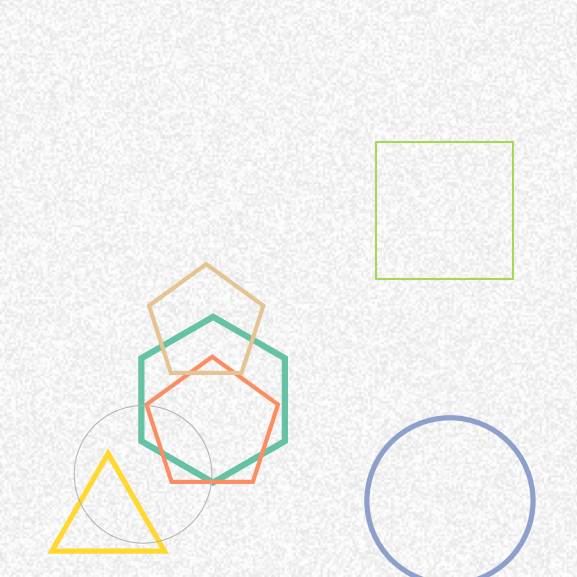[{"shape": "hexagon", "thickness": 3, "radius": 0.72, "center": [0.369, 0.307]}, {"shape": "pentagon", "thickness": 2, "radius": 0.6, "center": [0.367, 0.262]}, {"shape": "circle", "thickness": 2.5, "radius": 0.72, "center": [0.779, 0.132]}, {"shape": "square", "thickness": 1, "radius": 0.59, "center": [0.77, 0.635]}, {"shape": "triangle", "thickness": 2.5, "radius": 0.56, "center": [0.187, 0.101]}, {"shape": "pentagon", "thickness": 2, "radius": 0.52, "center": [0.357, 0.438]}, {"shape": "circle", "thickness": 0.5, "radius": 0.6, "center": [0.248, 0.178]}]